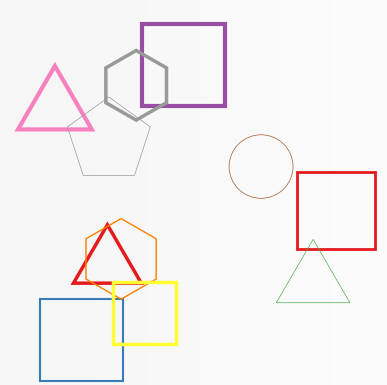[{"shape": "triangle", "thickness": 2.5, "radius": 0.51, "center": [0.277, 0.315]}, {"shape": "square", "thickness": 2, "radius": 0.5, "center": [0.867, 0.454]}, {"shape": "square", "thickness": 1.5, "radius": 0.53, "center": [0.21, 0.117]}, {"shape": "triangle", "thickness": 0.5, "radius": 0.55, "center": [0.808, 0.269]}, {"shape": "square", "thickness": 3, "radius": 0.54, "center": [0.474, 0.831]}, {"shape": "hexagon", "thickness": 1, "radius": 0.52, "center": [0.312, 0.328]}, {"shape": "square", "thickness": 2.5, "radius": 0.4, "center": [0.373, 0.187]}, {"shape": "circle", "thickness": 0.5, "radius": 0.41, "center": [0.674, 0.567]}, {"shape": "triangle", "thickness": 3, "radius": 0.55, "center": [0.142, 0.719]}, {"shape": "pentagon", "thickness": 0.5, "radius": 0.56, "center": [0.281, 0.636]}, {"shape": "hexagon", "thickness": 2.5, "radius": 0.45, "center": [0.351, 0.778]}]